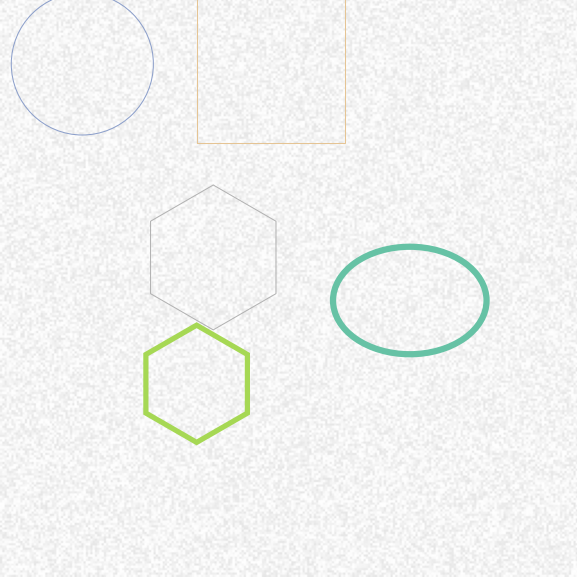[{"shape": "oval", "thickness": 3, "radius": 0.66, "center": [0.71, 0.479]}, {"shape": "circle", "thickness": 0.5, "radius": 0.62, "center": [0.143, 0.888]}, {"shape": "hexagon", "thickness": 2.5, "radius": 0.51, "center": [0.34, 0.335]}, {"shape": "square", "thickness": 0.5, "radius": 0.64, "center": [0.469, 0.879]}, {"shape": "hexagon", "thickness": 0.5, "radius": 0.63, "center": [0.369, 0.553]}]